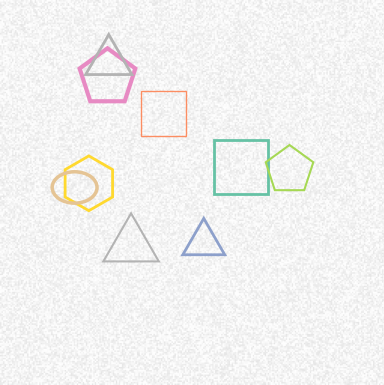[{"shape": "square", "thickness": 2, "radius": 0.35, "center": [0.626, 0.566]}, {"shape": "square", "thickness": 1, "radius": 0.29, "center": [0.424, 0.706]}, {"shape": "triangle", "thickness": 2, "radius": 0.31, "center": [0.529, 0.37]}, {"shape": "pentagon", "thickness": 3, "radius": 0.38, "center": [0.279, 0.799]}, {"shape": "pentagon", "thickness": 1.5, "radius": 0.32, "center": [0.752, 0.559]}, {"shape": "hexagon", "thickness": 2, "radius": 0.36, "center": [0.231, 0.524]}, {"shape": "oval", "thickness": 2.5, "radius": 0.29, "center": [0.194, 0.513]}, {"shape": "triangle", "thickness": 2, "radius": 0.35, "center": [0.282, 0.841]}, {"shape": "triangle", "thickness": 1.5, "radius": 0.42, "center": [0.34, 0.363]}]